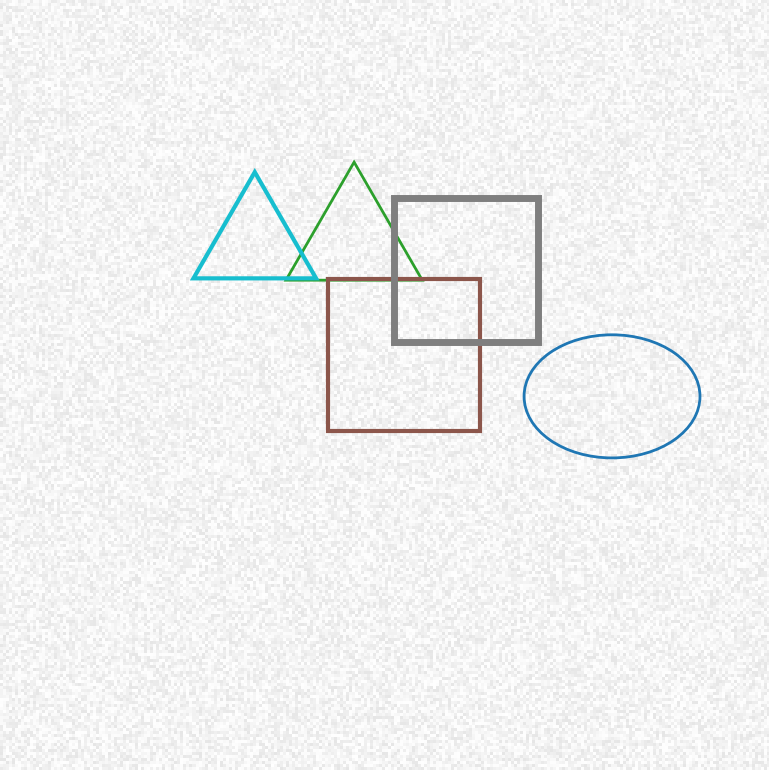[{"shape": "oval", "thickness": 1, "radius": 0.57, "center": [0.795, 0.485]}, {"shape": "triangle", "thickness": 1, "radius": 0.51, "center": [0.46, 0.687]}, {"shape": "square", "thickness": 1.5, "radius": 0.49, "center": [0.524, 0.539]}, {"shape": "square", "thickness": 2.5, "radius": 0.47, "center": [0.605, 0.649]}, {"shape": "triangle", "thickness": 1.5, "radius": 0.46, "center": [0.331, 0.684]}]